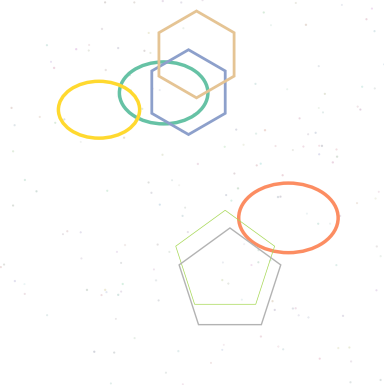[{"shape": "oval", "thickness": 2.5, "radius": 0.57, "center": [0.425, 0.759]}, {"shape": "oval", "thickness": 2.5, "radius": 0.65, "center": [0.749, 0.434]}, {"shape": "hexagon", "thickness": 2, "radius": 0.55, "center": [0.49, 0.761]}, {"shape": "pentagon", "thickness": 0.5, "radius": 0.67, "center": [0.585, 0.319]}, {"shape": "oval", "thickness": 2.5, "radius": 0.53, "center": [0.257, 0.715]}, {"shape": "hexagon", "thickness": 2, "radius": 0.56, "center": [0.51, 0.859]}, {"shape": "pentagon", "thickness": 1, "radius": 0.69, "center": [0.597, 0.269]}]